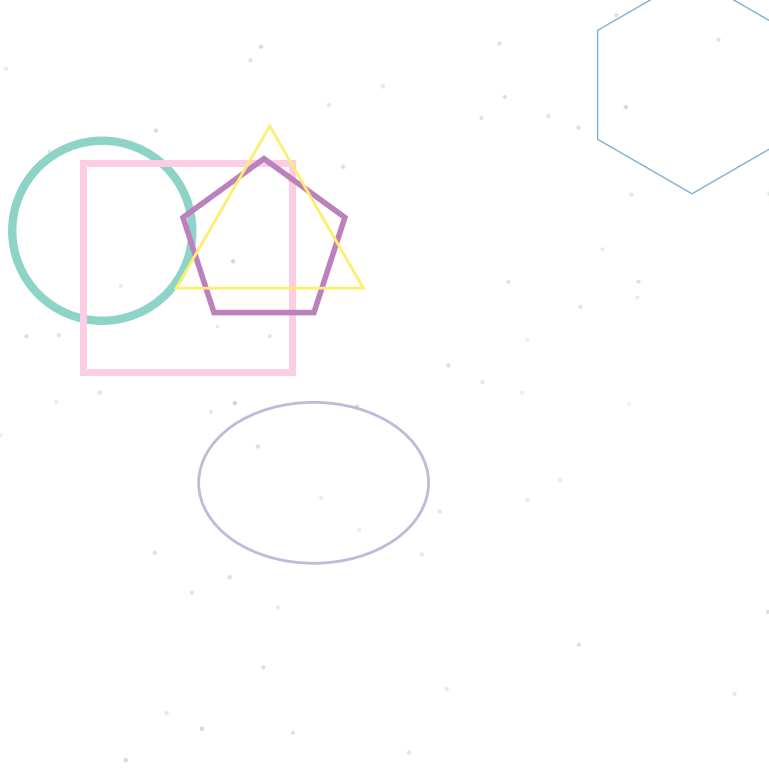[{"shape": "circle", "thickness": 3, "radius": 0.58, "center": [0.133, 0.7]}, {"shape": "oval", "thickness": 1, "radius": 0.75, "center": [0.407, 0.373]}, {"shape": "hexagon", "thickness": 0.5, "radius": 0.71, "center": [0.899, 0.89]}, {"shape": "square", "thickness": 2.5, "radius": 0.68, "center": [0.243, 0.652]}, {"shape": "pentagon", "thickness": 2, "radius": 0.55, "center": [0.343, 0.683]}, {"shape": "triangle", "thickness": 1, "radius": 0.7, "center": [0.35, 0.696]}]